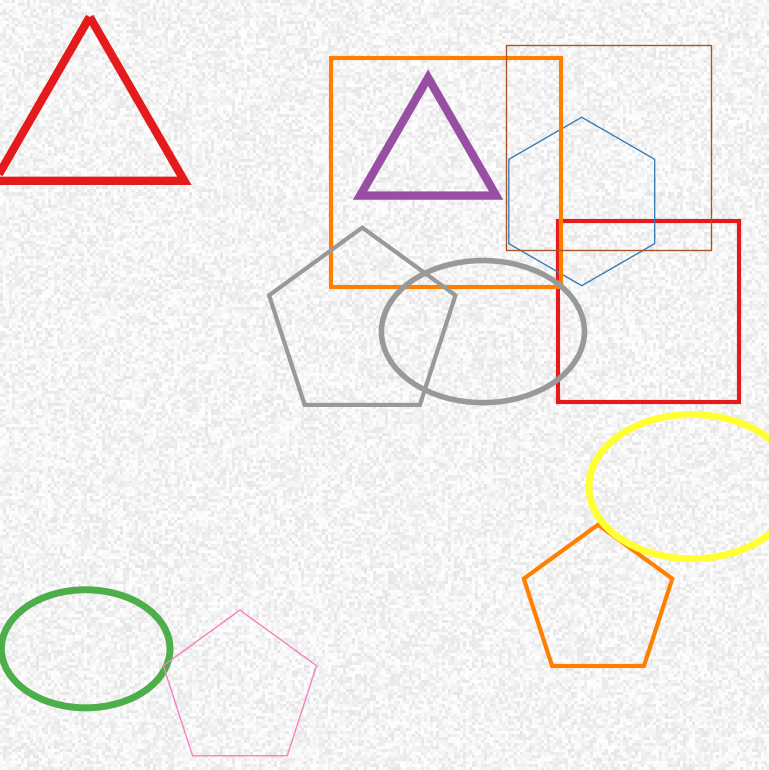[{"shape": "square", "thickness": 1.5, "radius": 0.59, "center": [0.842, 0.596]}, {"shape": "triangle", "thickness": 3, "radius": 0.71, "center": [0.117, 0.836]}, {"shape": "hexagon", "thickness": 0.5, "radius": 0.55, "center": [0.756, 0.738]}, {"shape": "oval", "thickness": 2.5, "radius": 0.55, "center": [0.111, 0.157]}, {"shape": "triangle", "thickness": 3, "radius": 0.51, "center": [0.556, 0.797]}, {"shape": "pentagon", "thickness": 1.5, "radius": 0.51, "center": [0.777, 0.217]}, {"shape": "square", "thickness": 1.5, "radius": 0.75, "center": [0.579, 0.776]}, {"shape": "oval", "thickness": 2.5, "radius": 0.67, "center": [0.899, 0.368]}, {"shape": "square", "thickness": 0.5, "radius": 0.66, "center": [0.79, 0.808]}, {"shape": "pentagon", "thickness": 0.5, "radius": 0.52, "center": [0.312, 0.103]}, {"shape": "oval", "thickness": 2, "radius": 0.66, "center": [0.627, 0.569]}, {"shape": "pentagon", "thickness": 1.5, "radius": 0.64, "center": [0.47, 0.577]}]